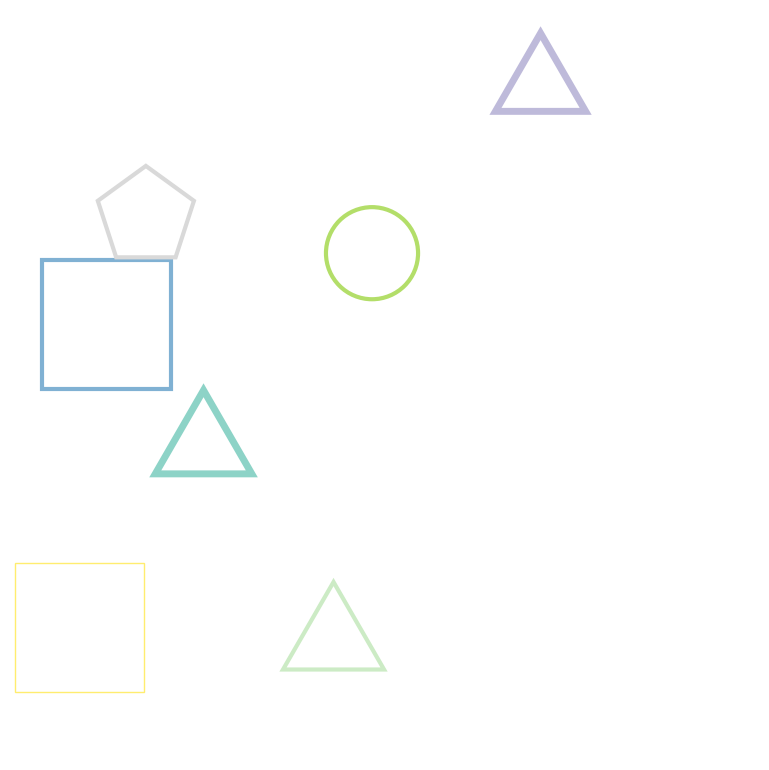[{"shape": "triangle", "thickness": 2.5, "radius": 0.36, "center": [0.264, 0.421]}, {"shape": "triangle", "thickness": 2.5, "radius": 0.34, "center": [0.702, 0.889]}, {"shape": "square", "thickness": 1.5, "radius": 0.42, "center": [0.138, 0.578]}, {"shape": "circle", "thickness": 1.5, "radius": 0.3, "center": [0.483, 0.671]}, {"shape": "pentagon", "thickness": 1.5, "radius": 0.33, "center": [0.189, 0.719]}, {"shape": "triangle", "thickness": 1.5, "radius": 0.38, "center": [0.433, 0.168]}, {"shape": "square", "thickness": 0.5, "radius": 0.42, "center": [0.104, 0.185]}]